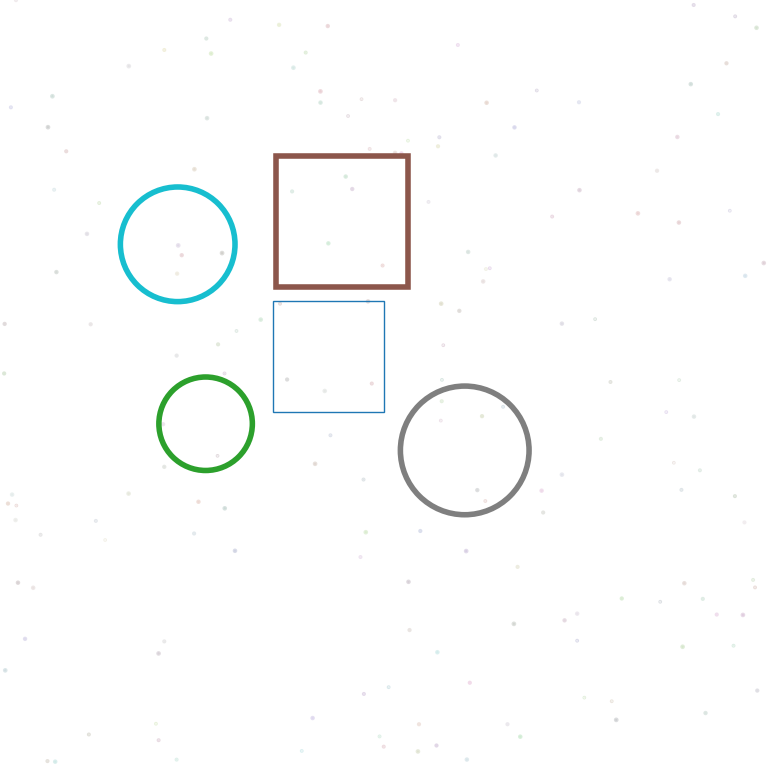[{"shape": "square", "thickness": 0.5, "radius": 0.36, "center": [0.427, 0.537]}, {"shape": "circle", "thickness": 2, "radius": 0.3, "center": [0.267, 0.45]}, {"shape": "square", "thickness": 2, "radius": 0.43, "center": [0.444, 0.712]}, {"shape": "circle", "thickness": 2, "radius": 0.42, "center": [0.604, 0.415]}, {"shape": "circle", "thickness": 2, "radius": 0.37, "center": [0.231, 0.683]}]